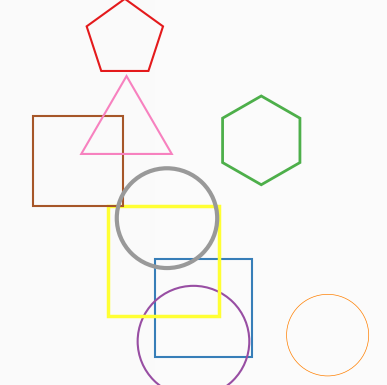[{"shape": "pentagon", "thickness": 1.5, "radius": 0.52, "center": [0.322, 0.899]}, {"shape": "square", "thickness": 1.5, "radius": 0.63, "center": [0.525, 0.2]}, {"shape": "hexagon", "thickness": 2, "radius": 0.58, "center": [0.674, 0.635]}, {"shape": "circle", "thickness": 1.5, "radius": 0.72, "center": [0.499, 0.114]}, {"shape": "circle", "thickness": 0.5, "radius": 0.53, "center": [0.845, 0.13]}, {"shape": "square", "thickness": 2.5, "radius": 0.71, "center": [0.421, 0.321]}, {"shape": "square", "thickness": 1.5, "radius": 0.58, "center": [0.202, 0.582]}, {"shape": "triangle", "thickness": 1.5, "radius": 0.67, "center": [0.327, 0.668]}, {"shape": "circle", "thickness": 3, "radius": 0.65, "center": [0.431, 0.433]}]